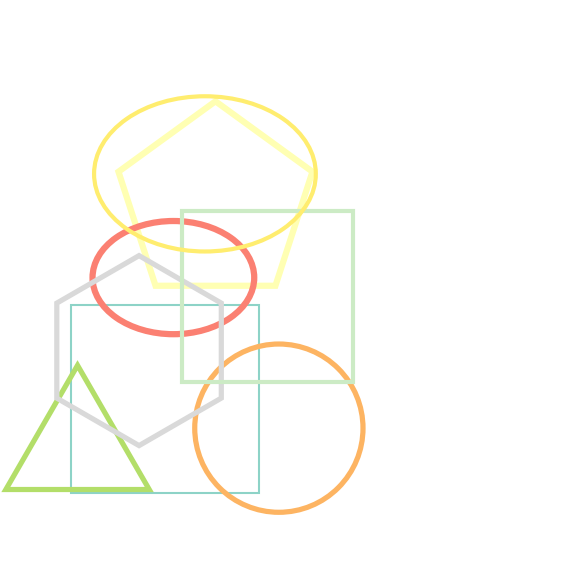[{"shape": "square", "thickness": 1, "radius": 0.81, "center": [0.286, 0.308]}, {"shape": "pentagon", "thickness": 3, "radius": 0.88, "center": [0.373, 0.647]}, {"shape": "oval", "thickness": 3, "radius": 0.7, "center": [0.3, 0.518]}, {"shape": "circle", "thickness": 2.5, "radius": 0.73, "center": [0.483, 0.258]}, {"shape": "triangle", "thickness": 2.5, "radius": 0.72, "center": [0.134, 0.223]}, {"shape": "hexagon", "thickness": 2.5, "radius": 0.82, "center": [0.241, 0.392]}, {"shape": "square", "thickness": 2, "radius": 0.74, "center": [0.463, 0.485]}, {"shape": "oval", "thickness": 2, "radius": 0.96, "center": [0.355, 0.698]}]